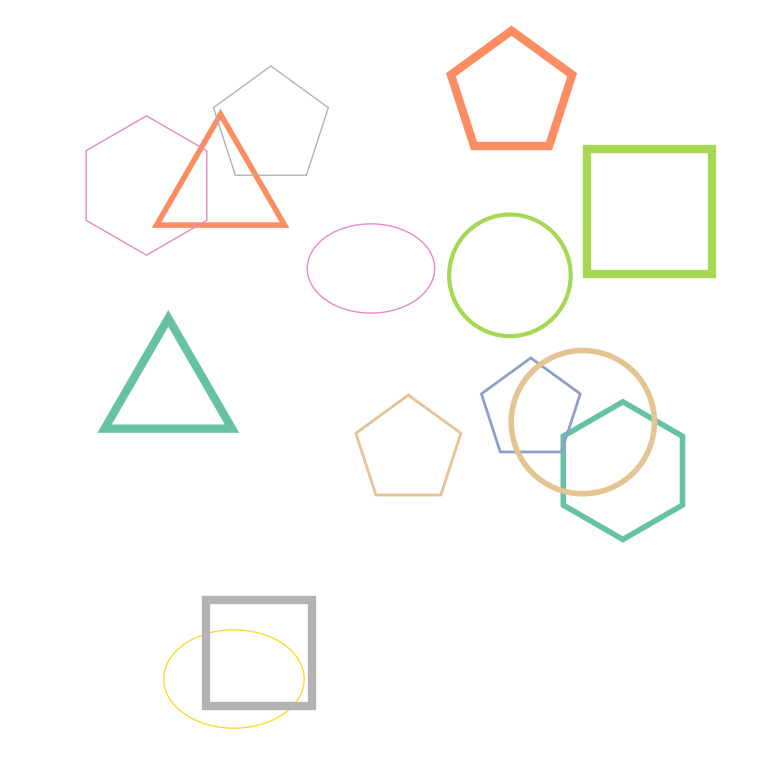[{"shape": "triangle", "thickness": 3, "radius": 0.48, "center": [0.219, 0.491]}, {"shape": "hexagon", "thickness": 2, "radius": 0.45, "center": [0.809, 0.389]}, {"shape": "triangle", "thickness": 2, "radius": 0.48, "center": [0.286, 0.756]}, {"shape": "pentagon", "thickness": 3, "radius": 0.41, "center": [0.664, 0.877]}, {"shape": "pentagon", "thickness": 1, "radius": 0.34, "center": [0.689, 0.468]}, {"shape": "hexagon", "thickness": 0.5, "radius": 0.45, "center": [0.19, 0.759]}, {"shape": "oval", "thickness": 0.5, "radius": 0.41, "center": [0.482, 0.651]}, {"shape": "circle", "thickness": 1.5, "radius": 0.39, "center": [0.662, 0.642]}, {"shape": "square", "thickness": 3, "radius": 0.4, "center": [0.843, 0.725]}, {"shape": "oval", "thickness": 0.5, "radius": 0.46, "center": [0.304, 0.118]}, {"shape": "pentagon", "thickness": 1, "radius": 0.36, "center": [0.53, 0.415]}, {"shape": "circle", "thickness": 2, "radius": 0.47, "center": [0.757, 0.452]}, {"shape": "square", "thickness": 3, "radius": 0.35, "center": [0.336, 0.152]}, {"shape": "pentagon", "thickness": 0.5, "radius": 0.39, "center": [0.352, 0.836]}]